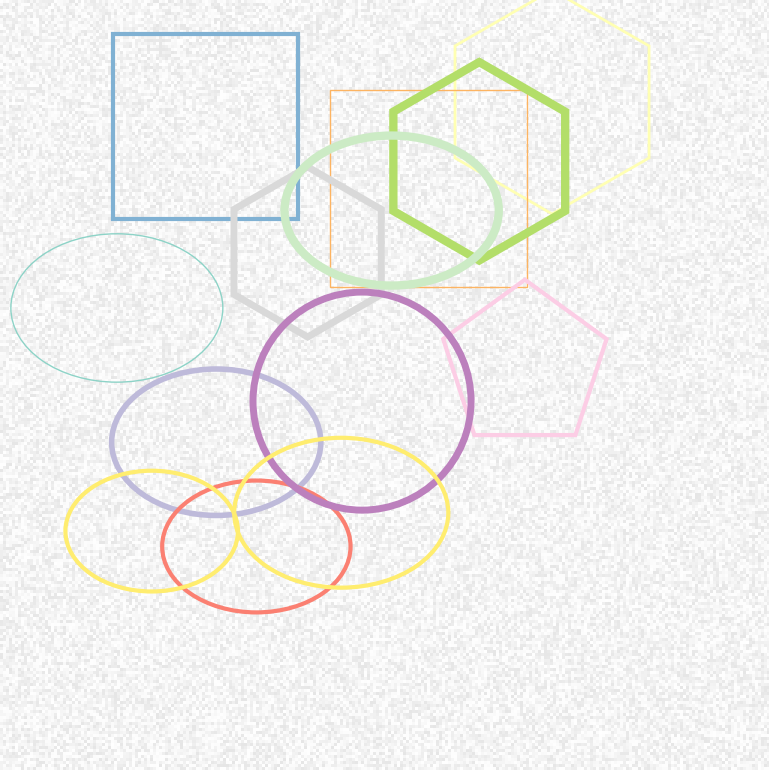[{"shape": "oval", "thickness": 0.5, "radius": 0.69, "center": [0.152, 0.6]}, {"shape": "hexagon", "thickness": 1, "radius": 0.73, "center": [0.717, 0.868]}, {"shape": "oval", "thickness": 2, "radius": 0.68, "center": [0.281, 0.426]}, {"shape": "oval", "thickness": 1.5, "radius": 0.61, "center": [0.333, 0.29]}, {"shape": "square", "thickness": 1.5, "radius": 0.6, "center": [0.267, 0.836]}, {"shape": "square", "thickness": 0.5, "radius": 0.64, "center": [0.556, 0.755]}, {"shape": "hexagon", "thickness": 3, "radius": 0.64, "center": [0.622, 0.791]}, {"shape": "pentagon", "thickness": 1.5, "radius": 0.56, "center": [0.682, 0.525]}, {"shape": "hexagon", "thickness": 2.5, "radius": 0.55, "center": [0.4, 0.673]}, {"shape": "circle", "thickness": 2.5, "radius": 0.71, "center": [0.47, 0.479]}, {"shape": "oval", "thickness": 3, "radius": 0.7, "center": [0.509, 0.727]}, {"shape": "oval", "thickness": 1.5, "radius": 0.56, "center": [0.197, 0.31]}, {"shape": "oval", "thickness": 1.5, "radius": 0.7, "center": [0.443, 0.334]}]